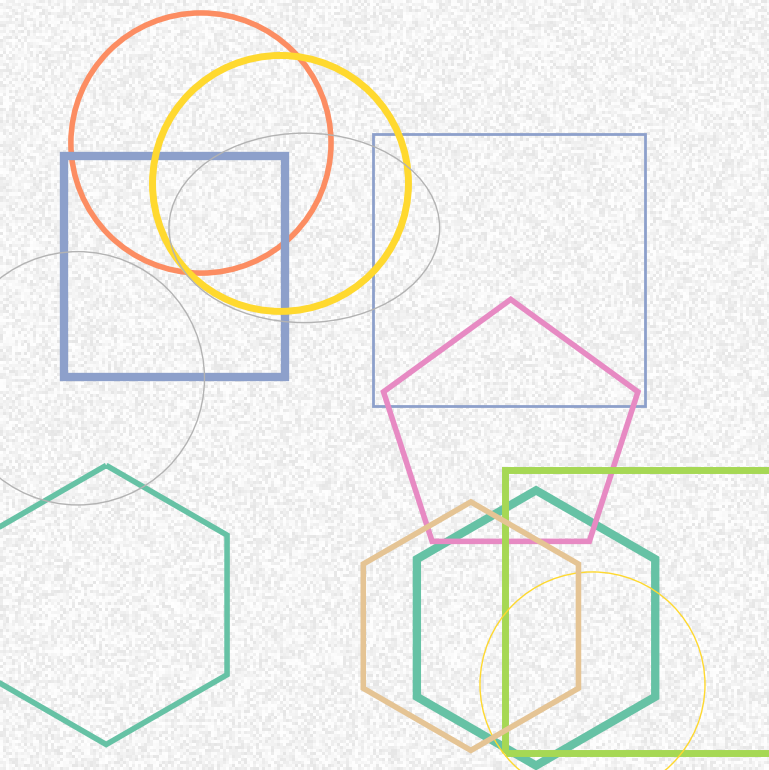[{"shape": "hexagon", "thickness": 2, "radius": 0.91, "center": [0.138, 0.214]}, {"shape": "hexagon", "thickness": 3, "radius": 0.89, "center": [0.696, 0.184]}, {"shape": "circle", "thickness": 2, "radius": 0.84, "center": [0.261, 0.814]}, {"shape": "square", "thickness": 1, "radius": 0.88, "center": [0.66, 0.65]}, {"shape": "square", "thickness": 3, "radius": 0.72, "center": [0.227, 0.654]}, {"shape": "pentagon", "thickness": 2, "radius": 0.87, "center": [0.663, 0.437]}, {"shape": "square", "thickness": 2.5, "radius": 0.92, "center": [0.84, 0.206]}, {"shape": "circle", "thickness": 2.5, "radius": 0.83, "center": [0.364, 0.762]}, {"shape": "circle", "thickness": 0.5, "radius": 0.73, "center": [0.769, 0.111]}, {"shape": "hexagon", "thickness": 2, "radius": 0.81, "center": [0.612, 0.187]}, {"shape": "oval", "thickness": 0.5, "radius": 0.88, "center": [0.395, 0.704]}, {"shape": "circle", "thickness": 0.5, "radius": 0.82, "center": [0.101, 0.509]}]